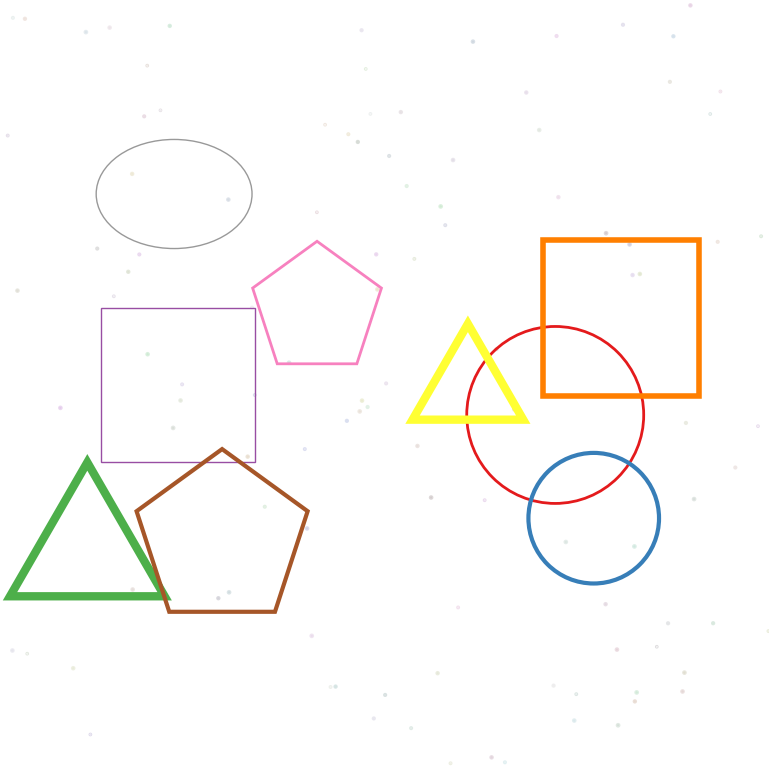[{"shape": "circle", "thickness": 1, "radius": 0.57, "center": [0.721, 0.461]}, {"shape": "circle", "thickness": 1.5, "radius": 0.42, "center": [0.771, 0.327]}, {"shape": "triangle", "thickness": 3, "radius": 0.58, "center": [0.113, 0.284]}, {"shape": "square", "thickness": 0.5, "radius": 0.5, "center": [0.231, 0.5]}, {"shape": "square", "thickness": 2, "radius": 0.51, "center": [0.806, 0.587]}, {"shape": "triangle", "thickness": 3, "radius": 0.42, "center": [0.608, 0.496]}, {"shape": "pentagon", "thickness": 1.5, "radius": 0.58, "center": [0.288, 0.3]}, {"shape": "pentagon", "thickness": 1, "radius": 0.44, "center": [0.412, 0.599]}, {"shape": "oval", "thickness": 0.5, "radius": 0.51, "center": [0.226, 0.748]}]